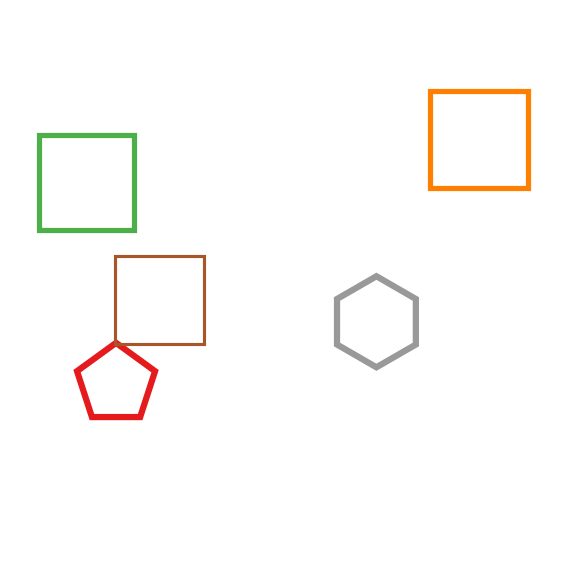[{"shape": "pentagon", "thickness": 3, "radius": 0.36, "center": [0.201, 0.334]}, {"shape": "square", "thickness": 2.5, "radius": 0.41, "center": [0.15, 0.683]}, {"shape": "square", "thickness": 2.5, "radius": 0.42, "center": [0.83, 0.757]}, {"shape": "square", "thickness": 1.5, "radius": 0.38, "center": [0.277, 0.48]}, {"shape": "hexagon", "thickness": 3, "radius": 0.39, "center": [0.652, 0.442]}]